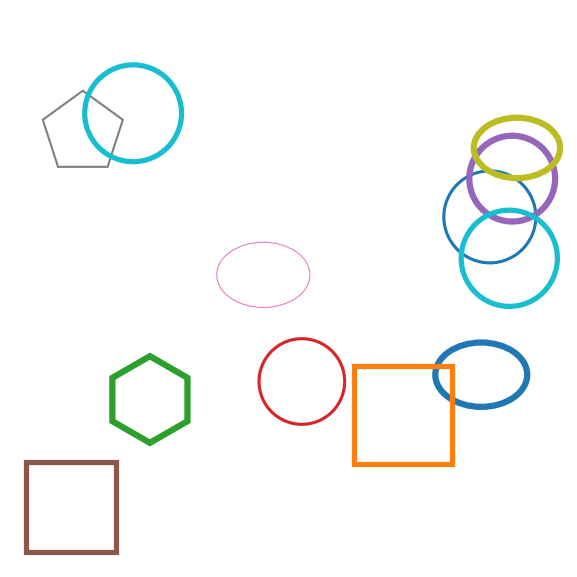[{"shape": "oval", "thickness": 3, "radius": 0.4, "center": [0.833, 0.35]}, {"shape": "circle", "thickness": 1.5, "radius": 0.4, "center": [0.848, 0.624]}, {"shape": "square", "thickness": 2.5, "radius": 0.43, "center": [0.698, 0.28]}, {"shape": "hexagon", "thickness": 3, "radius": 0.38, "center": [0.26, 0.307]}, {"shape": "circle", "thickness": 1.5, "radius": 0.37, "center": [0.523, 0.339]}, {"shape": "circle", "thickness": 3, "radius": 0.37, "center": [0.887, 0.69]}, {"shape": "square", "thickness": 2.5, "radius": 0.39, "center": [0.123, 0.121]}, {"shape": "oval", "thickness": 0.5, "radius": 0.4, "center": [0.456, 0.523]}, {"shape": "pentagon", "thickness": 1, "radius": 0.36, "center": [0.143, 0.769]}, {"shape": "oval", "thickness": 3, "radius": 0.37, "center": [0.895, 0.743]}, {"shape": "circle", "thickness": 2.5, "radius": 0.42, "center": [0.231, 0.803]}, {"shape": "circle", "thickness": 2.5, "radius": 0.42, "center": [0.882, 0.552]}]